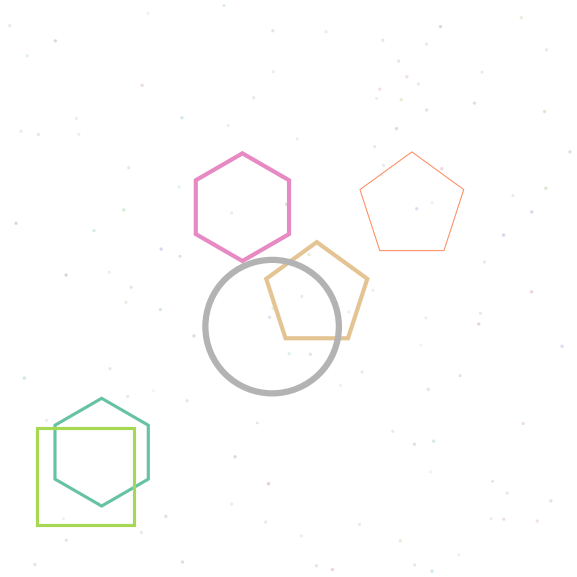[{"shape": "hexagon", "thickness": 1.5, "radius": 0.47, "center": [0.176, 0.216]}, {"shape": "pentagon", "thickness": 0.5, "radius": 0.47, "center": [0.713, 0.642]}, {"shape": "hexagon", "thickness": 2, "radius": 0.47, "center": [0.42, 0.64]}, {"shape": "square", "thickness": 1.5, "radius": 0.42, "center": [0.148, 0.174]}, {"shape": "pentagon", "thickness": 2, "radius": 0.46, "center": [0.549, 0.488]}, {"shape": "circle", "thickness": 3, "radius": 0.58, "center": [0.471, 0.434]}]